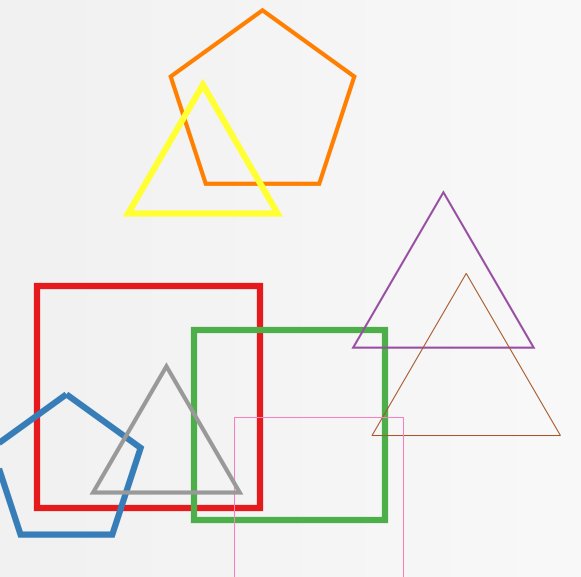[{"shape": "square", "thickness": 3, "radius": 0.96, "center": [0.255, 0.311]}, {"shape": "pentagon", "thickness": 3, "radius": 0.67, "center": [0.114, 0.182]}, {"shape": "square", "thickness": 3, "radius": 0.82, "center": [0.498, 0.264]}, {"shape": "triangle", "thickness": 1, "radius": 0.9, "center": [0.763, 0.487]}, {"shape": "pentagon", "thickness": 2, "radius": 0.83, "center": [0.452, 0.815]}, {"shape": "triangle", "thickness": 3, "radius": 0.74, "center": [0.349, 0.704]}, {"shape": "triangle", "thickness": 0.5, "radius": 0.94, "center": [0.802, 0.339]}, {"shape": "square", "thickness": 0.5, "radius": 0.72, "center": [0.548, 0.132]}, {"shape": "triangle", "thickness": 2, "radius": 0.73, "center": [0.286, 0.219]}]